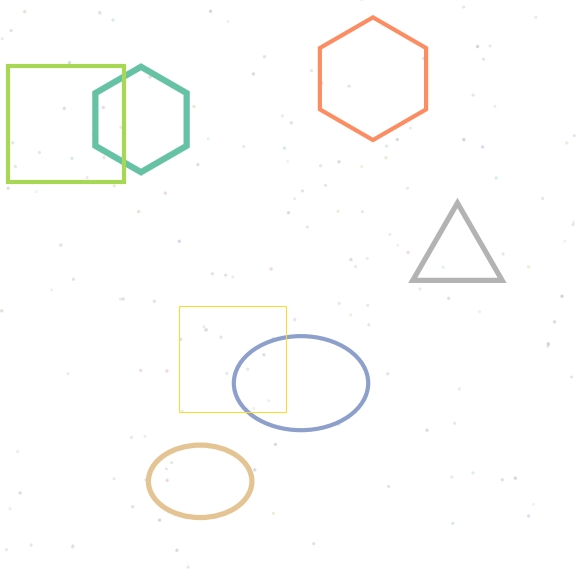[{"shape": "hexagon", "thickness": 3, "radius": 0.46, "center": [0.244, 0.792]}, {"shape": "hexagon", "thickness": 2, "radius": 0.53, "center": [0.646, 0.863]}, {"shape": "oval", "thickness": 2, "radius": 0.58, "center": [0.521, 0.336]}, {"shape": "square", "thickness": 2, "radius": 0.5, "center": [0.115, 0.785]}, {"shape": "square", "thickness": 0.5, "radius": 0.46, "center": [0.403, 0.378]}, {"shape": "oval", "thickness": 2.5, "radius": 0.45, "center": [0.347, 0.166]}, {"shape": "triangle", "thickness": 2.5, "radius": 0.45, "center": [0.792, 0.558]}]